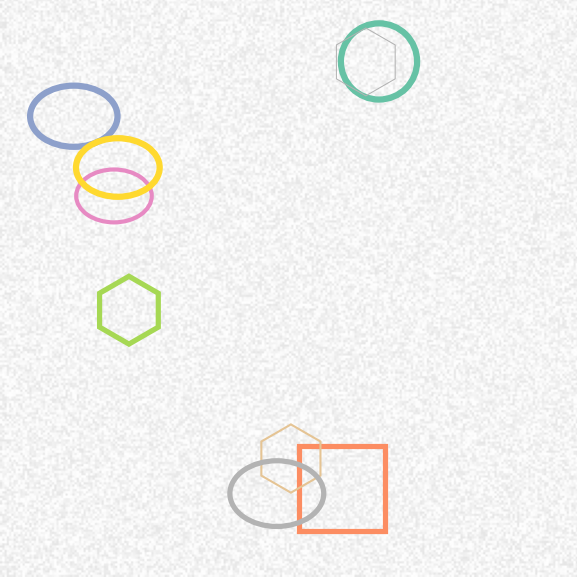[{"shape": "circle", "thickness": 3, "radius": 0.33, "center": [0.656, 0.893]}, {"shape": "square", "thickness": 2.5, "radius": 0.37, "center": [0.592, 0.153]}, {"shape": "oval", "thickness": 3, "radius": 0.38, "center": [0.128, 0.798]}, {"shape": "oval", "thickness": 2, "radius": 0.33, "center": [0.197, 0.66]}, {"shape": "hexagon", "thickness": 2.5, "radius": 0.29, "center": [0.223, 0.462]}, {"shape": "oval", "thickness": 3, "radius": 0.36, "center": [0.204, 0.709]}, {"shape": "hexagon", "thickness": 1, "radius": 0.3, "center": [0.504, 0.205]}, {"shape": "hexagon", "thickness": 0.5, "radius": 0.29, "center": [0.633, 0.892]}, {"shape": "oval", "thickness": 2.5, "radius": 0.41, "center": [0.479, 0.144]}]